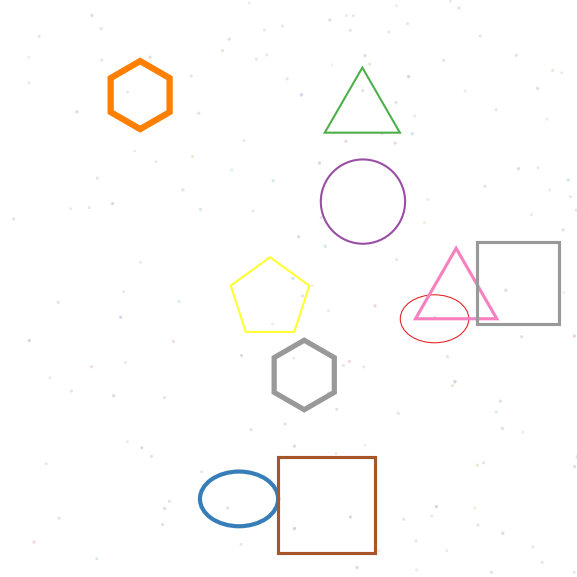[{"shape": "oval", "thickness": 0.5, "radius": 0.3, "center": [0.752, 0.447]}, {"shape": "oval", "thickness": 2, "radius": 0.34, "center": [0.414, 0.135]}, {"shape": "triangle", "thickness": 1, "radius": 0.38, "center": [0.627, 0.807]}, {"shape": "circle", "thickness": 1, "radius": 0.36, "center": [0.628, 0.65]}, {"shape": "hexagon", "thickness": 3, "radius": 0.29, "center": [0.243, 0.834]}, {"shape": "pentagon", "thickness": 1, "radius": 0.36, "center": [0.468, 0.482]}, {"shape": "square", "thickness": 1.5, "radius": 0.42, "center": [0.566, 0.125]}, {"shape": "triangle", "thickness": 1.5, "radius": 0.41, "center": [0.79, 0.488]}, {"shape": "square", "thickness": 1.5, "radius": 0.35, "center": [0.897, 0.509]}, {"shape": "hexagon", "thickness": 2.5, "radius": 0.3, "center": [0.527, 0.35]}]